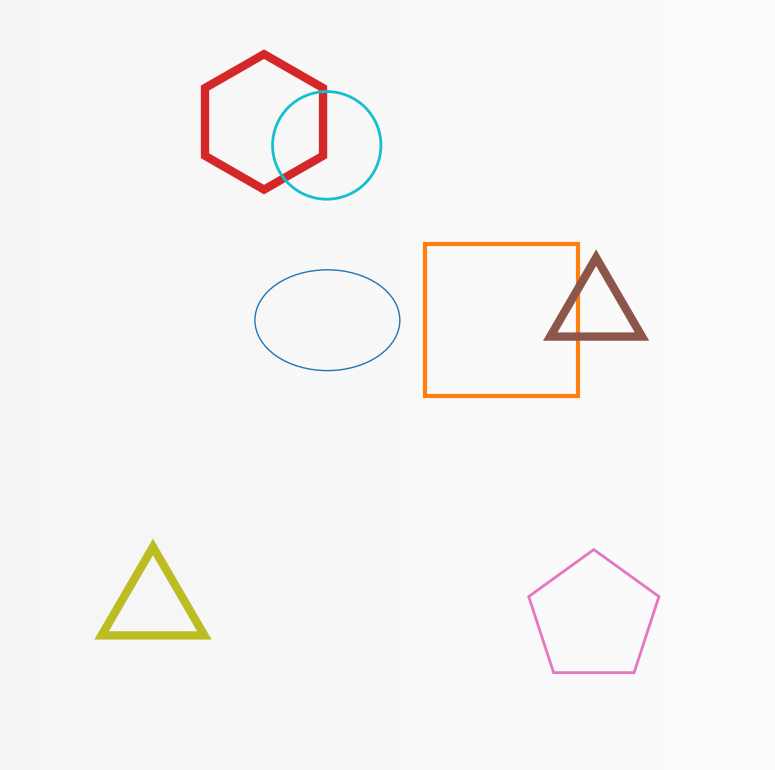[{"shape": "oval", "thickness": 0.5, "radius": 0.47, "center": [0.422, 0.584]}, {"shape": "square", "thickness": 1.5, "radius": 0.49, "center": [0.647, 0.584]}, {"shape": "hexagon", "thickness": 3, "radius": 0.44, "center": [0.341, 0.842]}, {"shape": "triangle", "thickness": 3, "radius": 0.34, "center": [0.769, 0.597]}, {"shape": "pentagon", "thickness": 1, "radius": 0.44, "center": [0.766, 0.198]}, {"shape": "triangle", "thickness": 3, "radius": 0.38, "center": [0.197, 0.213]}, {"shape": "circle", "thickness": 1, "radius": 0.35, "center": [0.422, 0.811]}]